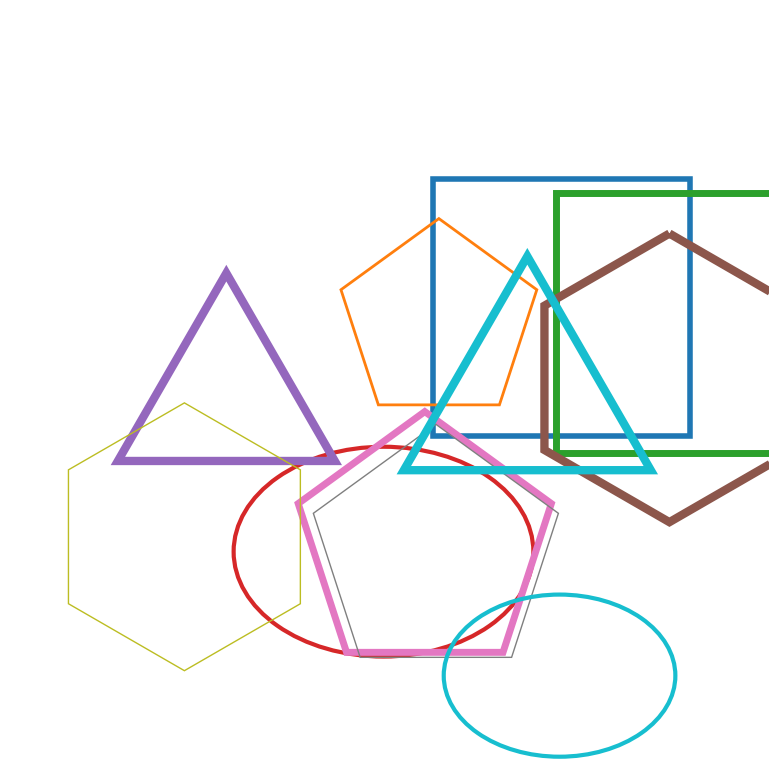[{"shape": "square", "thickness": 2, "radius": 0.83, "center": [0.729, 0.6]}, {"shape": "pentagon", "thickness": 1, "radius": 0.67, "center": [0.57, 0.582]}, {"shape": "square", "thickness": 2.5, "radius": 0.85, "center": [0.892, 0.581]}, {"shape": "oval", "thickness": 1.5, "radius": 0.97, "center": [0.498, 0.284]}, {"shape": "triangle", "thickness": 3, "radius": 0.81, "center": [0.294, 0.483]}, {"shape": "hexagon", "thickness": 3, "radius": 0.94, "center": [0.869, 0.509]}, {"shape": "pentagon", "thickness": 2.5, "radius": 0.86, "center": [0.552, 0.293]}, {"shape": "pentagon", "thickness": 0.5, "radius": 0.84, "center": [0.566, 0.282]}, {"shape": "hexagon", "thickness": 0.5, "radius": 0.87, "center": [0.239, 0.303]}, {"shape": "triangle", "thickness": 3, "radius": 0.93, "center": [0.685, 0.482]}, {"shape": "oval", "thickness": 1.5, "radius": 0.75, "center": [0.727, 0.123]}]